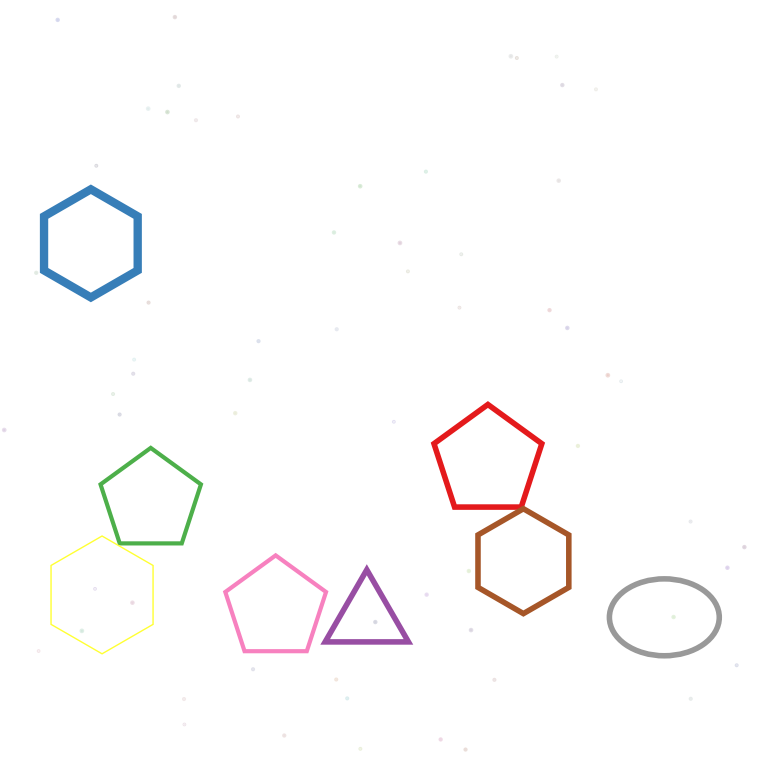[{"shape": "pentagon", "thickness": 2, "radius": 0.37, "center": [0.634, 0.401]}, {"shape": "hexagon", "thickness": 3, "radius": 0.35, "center": [0.118, 0.684]}, {"shape": "pentagon", "thickness": 1.5, "radius": 0.34, "center": [0.196, 0.35]}, {"shape": "triangle", "thickness": 2, "radius": 0.31, "center": [0.476, 0.198]}, {"shape": "hexagon", "thickness": 0.5, "radius": 0.38, "center": [0.133, 0.227]}, {"shape": "hexagon", "thickness": 2, "radius": 0.34, "center": [0.68, 0.271]}, {"shape": "pentagon", "thickness": 1.5, "radius": 0.34, "center": [0.358, 0.21]}, {"shape": "oval", "thickness": 2, "radius": 0.36, "center": [0.863, 0.198]}]